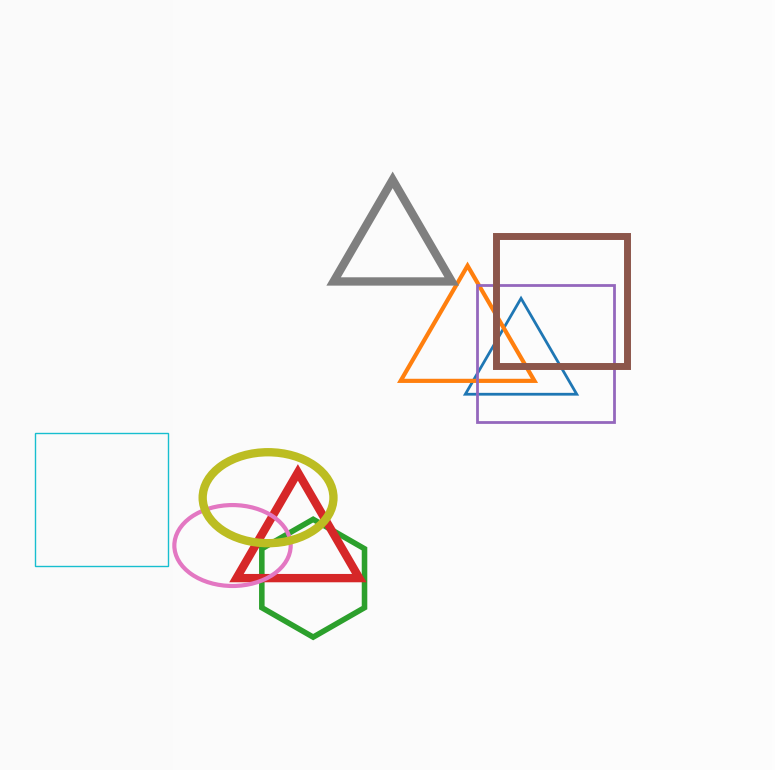[{"shape": "triangle", "thickness": 1, "radius": 0.42, "center": [0.672, 0.53]}, {"shape": "triangle", "thickness": 1.5, "radius": 0.5, "center": [0.603, 0.555]}, {"shape": "hexagon", "thickness": 2, "radius": 0.38, "center": [0.404, 0.249]}, {"shape": "triangle", "thickness": 3, "radius": 0.46, "center": [0.384, 0.295]}, {"shape": "square", "thickness": 1, "radius": 0.44, "center": [0.704, 0.541]}, {"shape": "square", "thickness": 2.5, "radius": 0.42, "center": [0.724, 0.609]}, {"shape": "oval", "thickness": 1.5, "radius": 0.38, "center": [0.3, 0.292]}, {"shape": "triangle", "thickness": 3, "radius": 0.44, "center": [0.507, 0.678]}, {"shape": "oval", "thickness": 3, "radius": 0.42, "center": [0.346, 0.354]}, {"shape": "square", "thickness": 0.5, "radius": 0.43, "center": [0.131, 0.351]}]